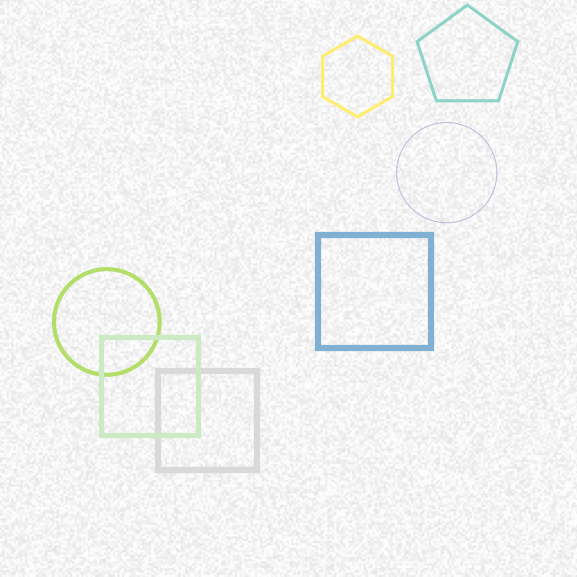[{"shape": "pentagon", "thickness": 1.5, "radius": 0.46, "center": [0.809, 0.899]}, {"shape": "circle", "thickness": 0.5, "radius": 0.43, "center": [0.774, 0.7]}, {"shape": "square", "thickness": 3, "radius": 0.49, "center": [0.648, 0.494]}, {"shape": "circle", "thickness": 2, "radius": 0.46, "center": [0.185, 0.442]}, {"shape": "square", "thickness": 3, "radius": 0.43, "center": [0.36, 0.271]}, {"shape": "square", "thickness": 2.5, "radius": 0.42, "center": [0.259, 0.331]}, {"shape": "hexagon", "thickness": 1.5, "radius": 0.35, "center": [0.619, 0.867]}]